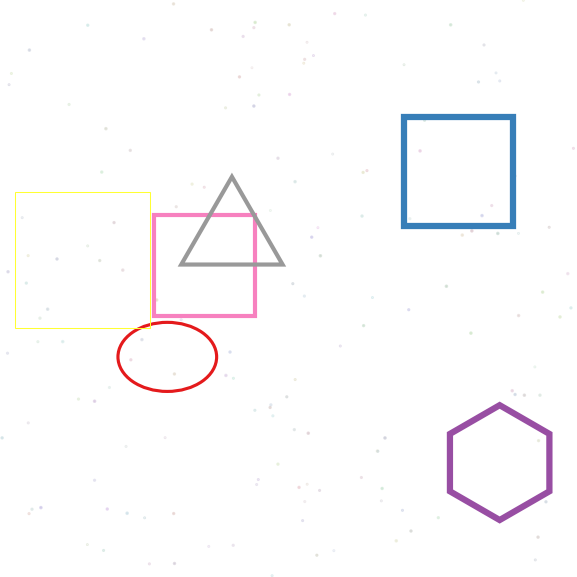[{"shape": "oval", "thickness": 1.5, "radius": 0.43, "center": [0.29, 0.381]}, {"shape": "square", "thickness": 3, "radius": 0.47, "center": [0.794, 0.702]}, {"shape": "hexagon", "thickness": 3, "radius": 0.5, "center": [0.865, 0.198]}, {"shape": "square", "thickness": 0.5, "radius": 0.59, "center": [0.143, 0.549]}, {"shape": "square", "thickness": 2, "radius": 0.43, "center": [0.354, 0.539]}, {"shape": "triangle", "thickness": 2, "radius": 0.51, "center": [0.402, 0.592]}]